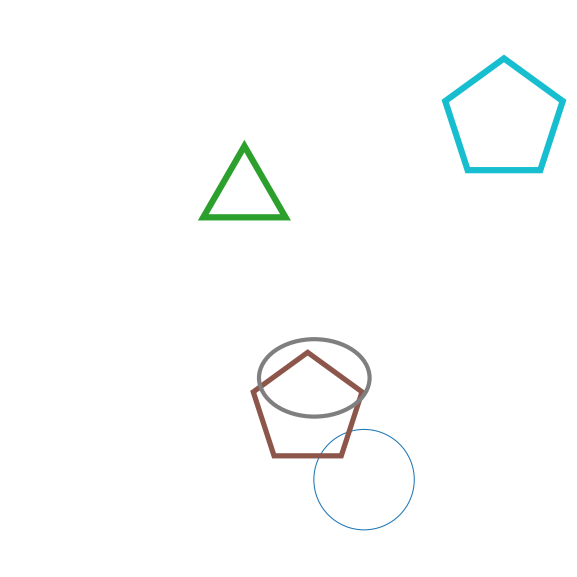[{"shape": "circle", "thickness": 0.5, "radius": 0.43, "center": [0.63, 0.169]}, {"shape": "triangle", "thickness": 3, "radius": 0.41, "center": [0.423, 0.664]}, {"shape": "pentagon", "thickness": 2.5, "radius": 0.5, "center": [0.533, 0.29]}, {"shape": "oval", "thickness": 2, "radius": 0.48, "center": [0.544, 0.345]}, {"shape": "pentagon", "thickness": 3, "radius": 0.53, "center": [0.873, 0.791]}]